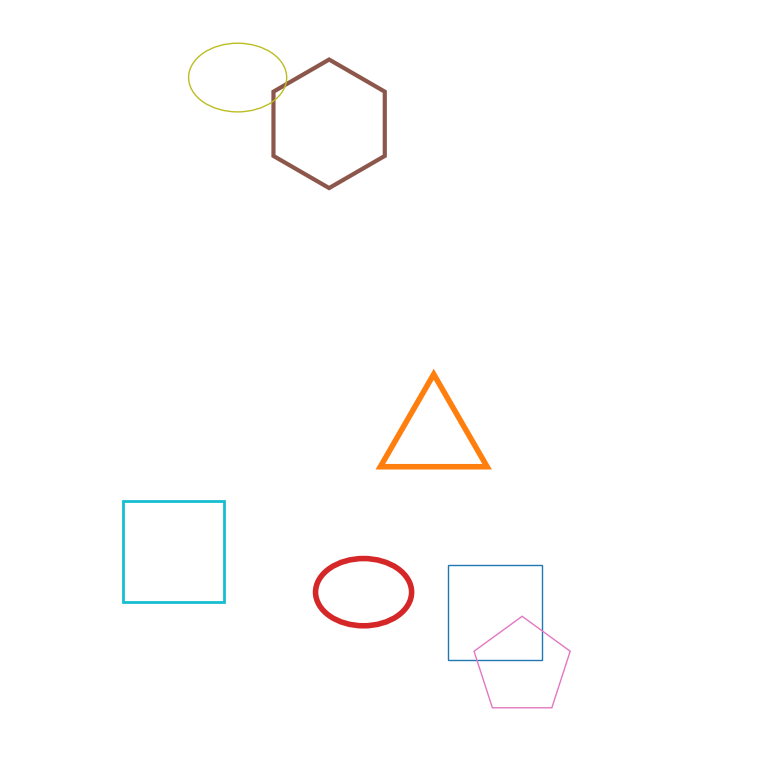[{"shape": "square", "thickness": 0.5, "radius": 0.31, "center": [0.643, 0.204]}, {"shape": "triangle", "thickness": 2, "radius": 0.4, "center": [0.563, 0.434]}, {"shape": "oval", "thickness": 2, "radius": 0.31, "center": [0.472, 0.231]}, {"shape": "hexagon", "thickness": 1.5, "radius": 0.42, "center": [0.427, 0.839]}, {"shape": "pentagon", "thickness": 0.5, "radius": 0.33, "center": [0.678, 0.134]}, {"shape": "oval", "thickness": 0.5, "radius": 0.32, "center": [0.309, 0.899]}, {"shape": "square", "thickness": 1, "radius": 0.33, "center": [0.225, 0.284]}]